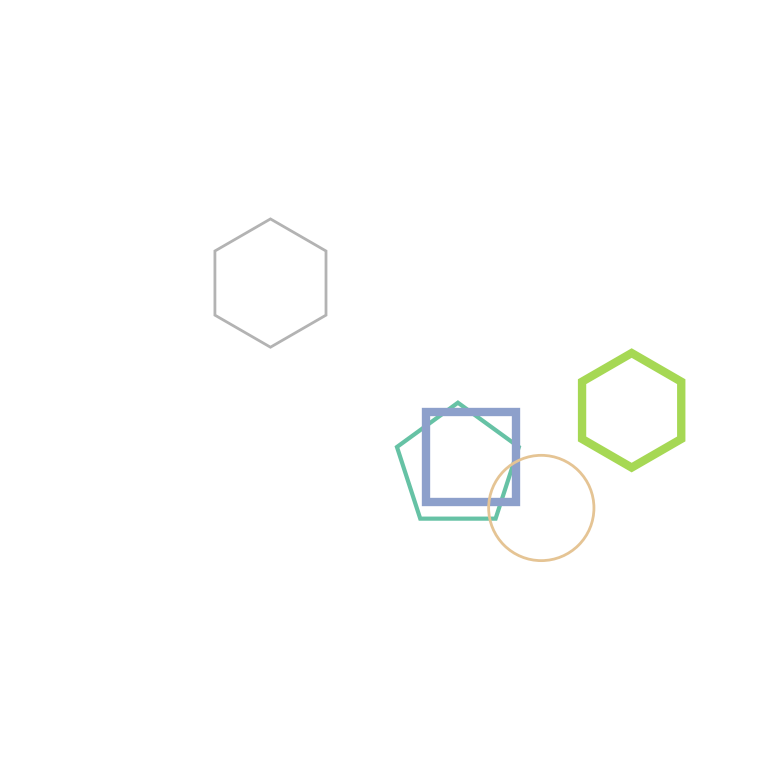[{"shape": "pentagon", "thickness": 1.5, "radius": 0.42, "center": [0.595, 0.394]}, {"shape": "square", "thickness": 3, "radius": 0.3, "center": [0.612, 0.407]}, {"shape": "hexagon", "thickness": 3, "radius": 0.37, "center": [0.82, 0.467]}, {"shape": "circle", "thickness": 1, "radius": 0.34, "center": [0.703, 0.34]}, {"shape": "hexagon", "thickness": 1, "radius": 0.42, "center": [0.351, 0.632]}]